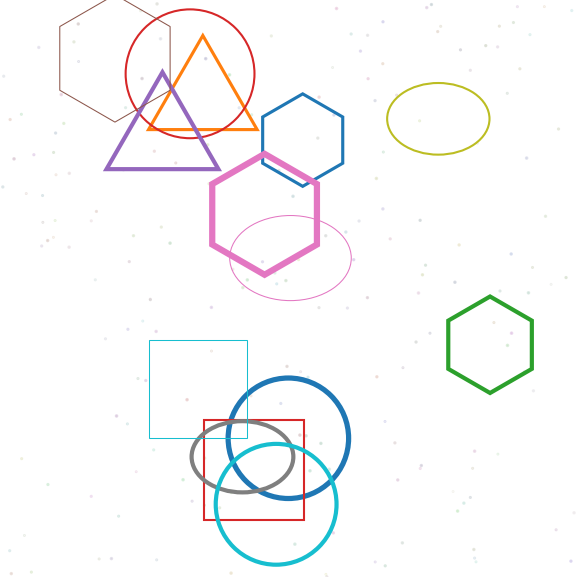[{"shape": "circle", "thickness": 2.5, "radius": 0.52, "center": [0.499, 0.24]}, {"shape": "hexagon", "thickness": 1.5, "radius": 0.4, "center": [0.524, 0.757]}, {"shape": "triangle", "thickness": 1.5, "radius": 0.54, "center": [0.351, 0.829]}, {"shape": "hexagon", "thickness": 2, "radius": 0.42, "center": [0.849, 0.402]}, {"shape": "square", "thickness": 1, "radius": 0.43, "center": [0.439, 0.185]}, {"shape": "circle", "thickness": 1, "radius": 0.56, "center": [0.329, 0.871]}, {"shape": "triangle", "thickness": 2, "radius": 0.56, "center": [0.281, 0.762]}, {"shape": "hexagon", "thickness": 0.5, "radius": 0.55, "center": [0.199, 0.898]}, {"shape": "oval", "thickness": 0.5, "radius": 0.53, "center": [0.503, 0.552]}, {"shape": "hexagon", "thickness": 3, "radius": 0.52, "center": [0.458, 0.628]}, {"shape": "oval", "thickness": 2, "radius": 0.44, "center": [0.42, 0.208]}, {"shape": "oval", "thickness": 1, "radius": 0.44, "center": [0.759, 0.793]}, {"shape": "square", "thickness": 0.5, "radius": 0.42, "center": [0.343, 0.326]}, {"shape": "circle", "thickness": 2, "radius": 0.52, "center": [0.478, 0.126]}]